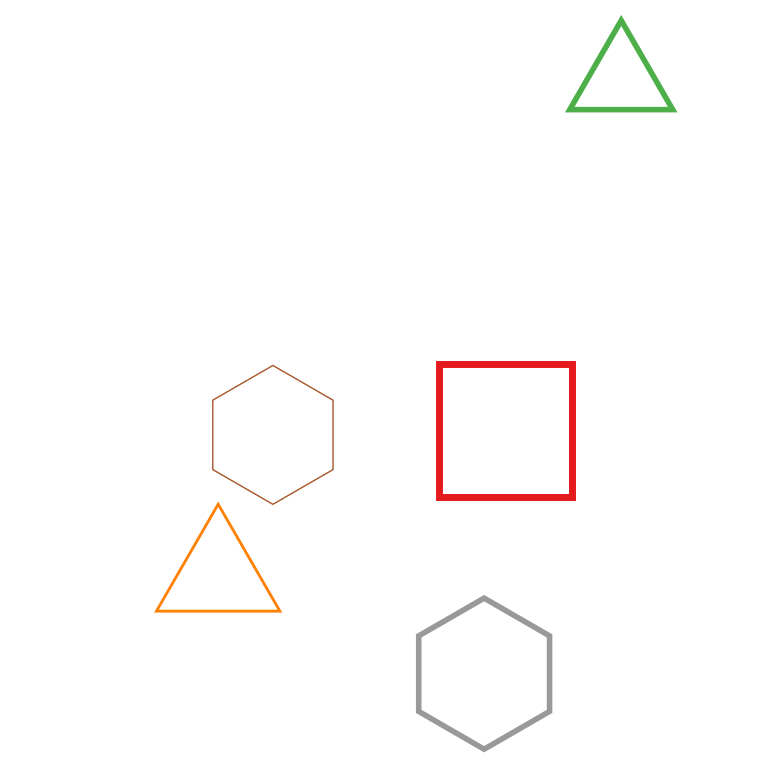[{"shape": "square", "thickness": 2.5, "radius": 0.43, "center": [0.656, 0.441]}, {"shape": "triangle", "thickness": 2, "radius": 0.39, "center": [0.807, 0.896]}, {"shape": "triangle", "thickness": 1, "radius": 0.46, "center": [0.283, 0.253]}, {"shape": "hexagon", "thickness": 0.5, "radius": 0.45, "center": [0.354, 0.435]}, {"shape": "hexagon", "thickness": 2, "radius": 0.49, "center": [0.629, 0.125]}]